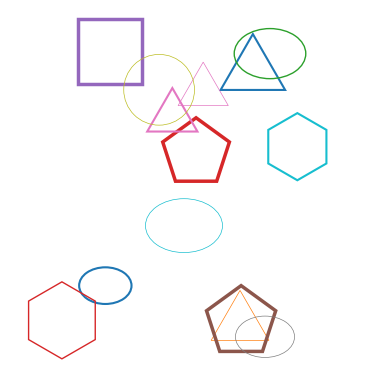[{"shape": "oval", "thickness": 1.5, "radius": 0.34, "center": [0.274, 0.258]}, {"shape": "triangle", "thickness": 1.5, "radius": 0.48, "center": [0.657, 0.815]}, {"shape": "triangle", "thickness": 0.5, "radius": 0.43, "center": [0.623, 0.159]}, {"shape": "oval", "thickness": 1, "radius": 0.46, "center": [0.701, 0.861]}, {"shape": "pentagon", "thickness": 2.5, "radius": 0.46, "center": [0.509, 0.603]}, {"shape": "hexagon", "thickness": 1, "radius": 0.5, "center": [0.161, 0.168]}, {"shape": "square", "thickness": 2.5, "radius": 0.42, "center": [0.285, 0.866]}, {"shape": "pentagon", "thickness": 2.5, "radius": 0.47, "center": [0.626, 0.164]}, {"shape": "triangle", "thickness": 0.5, "radius": 0.38, "center": [0.528, 0.763]}, {"shape": "triangle", "thickness": 1.5, "radius": 0.38, "center": [0.448, 0.696]}, {"shape": "oval", "thickness": 0.5, "radius": 0.38, "center": [0.688, 0.125]}, {"shape": "circle", "thickness": 0.5, "radius": 0.46, "center": [0.413, 0.767]}, {"shape": "hexagon", "thickness": 1.5, "radius": 0.44, "center": [0.772, 0.619]}, {"shape": "oval", "thickness": 0.5, "radius": 0.5, "center": [0.478, 0.414]}]